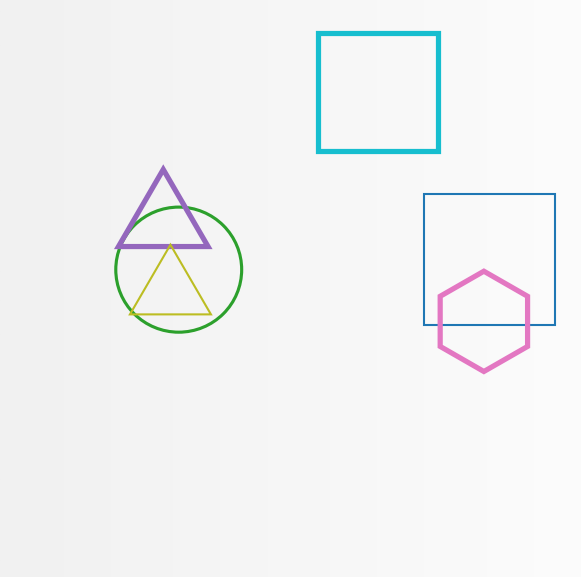[{"shape": "square", "thickness": 1, "radius": 0.57, "center": [0.842, 0.55]}, {"shape": "circle", "thickness": 1.5, "radius": 0.54, "center": [0.307, 0.532]}, {"shape": "triangle", "thickness": 2.5, "radius": 0.44, "center": [0.281, 0.617]}, {"shape": "hexagon", "thickness": 2.5, "radius": 0.43, "center": [0.832, 0.443]}, {"shape": "triangle", "thickness": 1, "radius": 0.4, "center": [0.293, 0.495]}, {"shape": "square", "thickness": 2.5, "radius": 0.51, "center": [0.651, 0.84]}]